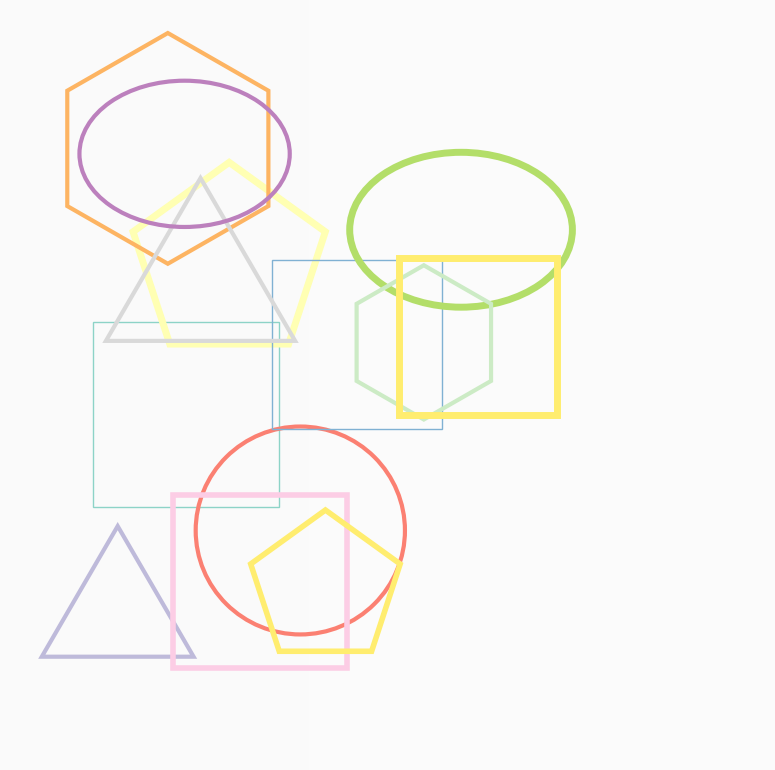[{"shape": "square", "thickness": 0.5, "radius": 0.6, "center": [0.24, 0.462]}, {"shape": "pentagon", "thickness": 2.5, "radius": 0.65, "center": [0.296, 0.659]}, {"shape": "triangle", "thickness": 1.5, "radius": 0.57, "center": [0.152, 0.204]}, {"shape": "circle", "thickness": 1.5, "radius": 0.68, "center": [0.388, 0.311]}, {"shape": "square", "thickness": 0.5, "radius": 0.55, "center": [0.461, 0.552]}, {"shape": "hexagon", "thickness": 1.5, "radius": 0.75, "center": [0.217, 0.807]}, {"shape": "oval", "thickness": 2.5, "radius": 0.72, "center": [0.595, 0.702]}, {"shape": "square", "thickness": 2, "radius": 0.56, "center": [0.336, 0.245]}, {"shape": "triangle", "thickness": 1.5, "radius": 0.7, "center": [0.259, 0.628]}, {"shape": "oval", "thickness": 1.5, "radius": 0.68, "center": [0.238, 0.8]}, {"shape": "hexagon", "thickness": 1.5, "radius": 0.5, "center": [0.547, 0.555]}, {"shape": "pentagon", "thickness": 2, "radius": 0.51, "center": [0.42, 0.236]}, {"shape": "square", "thickness": 2.5, "radius": 0.51, "center": [0.616, 0.563]}]